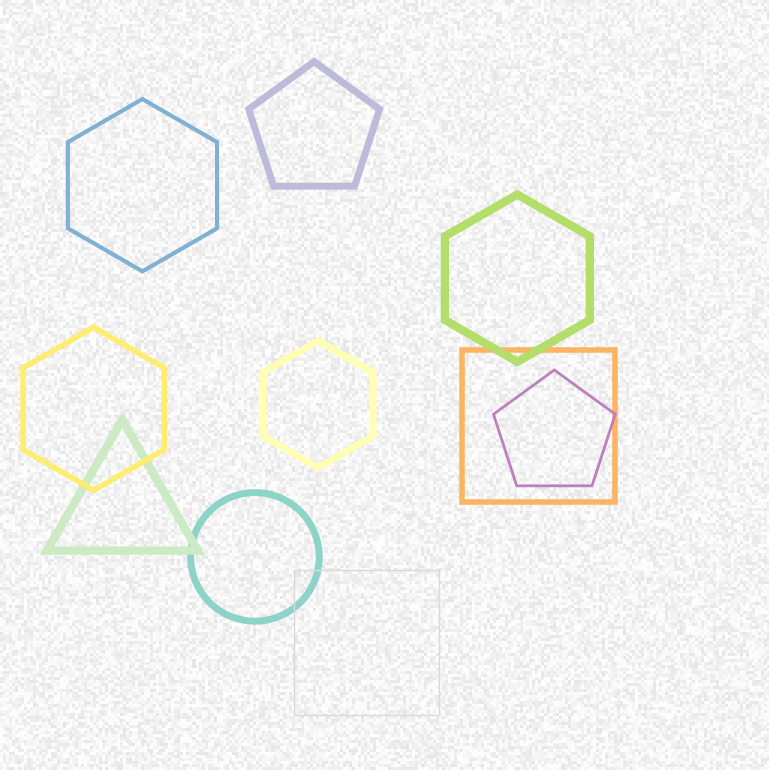[{"shape": "circle", "thickness": 2.5, "radius": 0.42, "center": [0.331, 0.277]}, {"shape": "hexagon", "thickness": 2.5, "radius": 0.41, "center": [0.413, 0.475]}, {"shape": "pentagon", "thickness": 2.5, "radius": 0.45, "center": [0.408, 0.831]}, {"shape": "hexagon", "thickness": 1.5, "radius": 0.56, "center": [0.185, 0.759]}, {"shape": "square", "thickness": 2, "radius": 0.5, "center": [0.699, 0.447]}, {"shape": "hexagon", "thickness": 3, "radius": 0.54, "center": [0.672, 0.639]}, {"shape": "square", "thickness": 0.5, "radius": 0.47, "center": [0.476, 0.165]}, {"shape": "pentagon", "thickness": 1, "radius": 0.42, "center": [0.72, 0.436]}, {"shape": "triangle", "thickness": 3, "radius": 0.57, "center": [0.159, 0.342]}, {"shape": "hexagon", "thickness": 2, "radius": 0.53, "center": [0.122, 0.469]}]